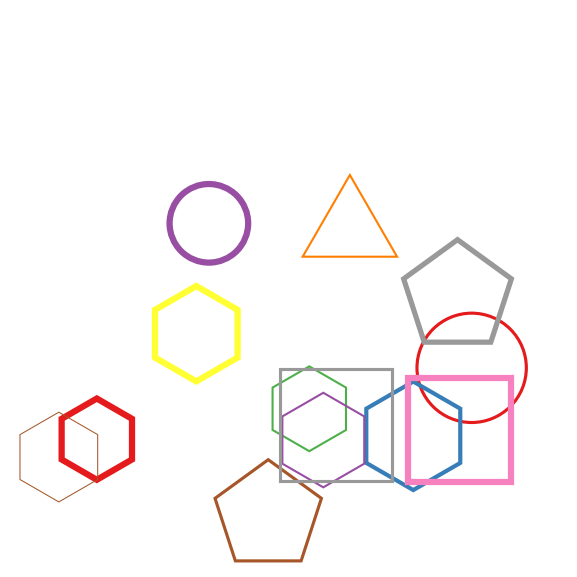[{"shape": "hexagon", "thickness": 3, "radius": 0.35, "center": [0.168, 0.239]}, {"shape": "circle", "thickness": 1.5, "radius": 0.47, "center": [0.817, 0.362]}, {"shape": "hexagon", "thickness": 2, "radius": 0.47, "center": [0.716, 0.244]}, {"shape": "hexagon", "thickness": 1, "radius": 0.37, "center": [0.536, 0.291]}, {"shape": "circle", "thickness": 3, "radius": 0.34, "center": [0.362, 0.612]}, {"shape": "hexagon", "thickness": 1, "radius": 0.41, "center": [0.56, 0.237]}, {"shape": "triangle", "thickness": 1, "radius": 0.47, "center": [0.606, 0.602]}, {"shape": "hexagon", "thickness": 3, "radius": 0.41, "center": [0.34, 0.421]}, {"shape": "hexagon", "thickness": 0.5, "radius": 0.39, "center": [0.102, 0.208]}, {"shape": "pentagon", "thickness": 1.5, "radius": 0.48, "center": [0.464, 0.106]}, {"shape": "square", "thickness": 3, "radius": 0.45, "center": [0.796, 0.255]}, {"shape": "square", "thickness": 1.5, "radius": 0.48, "center": [0.582, 0.263]}, {"shape": "pentagon", "thickness": 2.5, "radius": 0.49, "center": [0.792, 0.486]}]